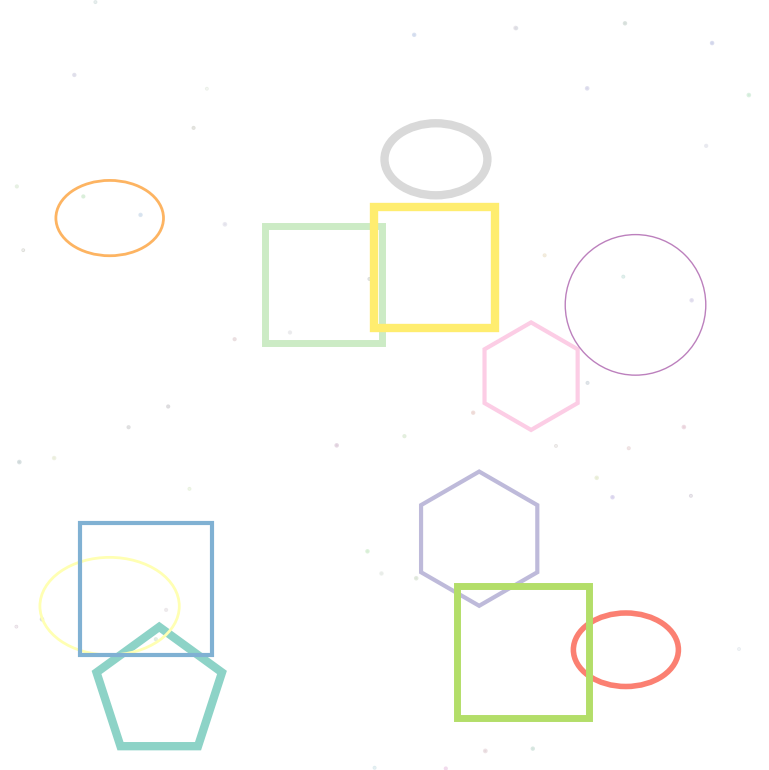[{"shape": "pentagon", "thickness": 3, "radius": 0.43, "center": [0.207, 0.1]}, {"shape": "oval", "thickness": 1, "radius": 0.45, "center": [0.142, 0.213]}, {"shape": "hexagon", "thickness": 1.5, "radius": 0.44, "center": [0.622, 0.3]}, {"shape": "oval", "thickness": 2, "radius": 0.34, "center": [0.813, 0.156]}, {"shape": "square", "thickness": 1.5, "radius": 0.43, "center": [0.189, 0.235]}, {"shape": "oval", "thickness": 1, "radius": 0.35, "center": [0.142, 0.717]}, {"shape": "square", "thickness": 2.5, "radius": 0.43, "center": [0.679, 0.153]}, {"shape": "hexagon", "thickness": 1.5, "radius": 0.35, "center": [0.69, 0.511]}, {"shape": "oval", "thickness": 3, "radius": 0.33, "center": [0.566, 0.793]}, {"shape": "circle", "thickness": 0.5, "radius": 0.46, "center": [0.825, 0.604]}, {"shape": "square", "thickness": 2.5, "radius": 0.38, "center": [0.42, 0.63]}, {"shape": "square", "thickness": 3, "radius": 0.39, "center": [0.564, 0.652]}]